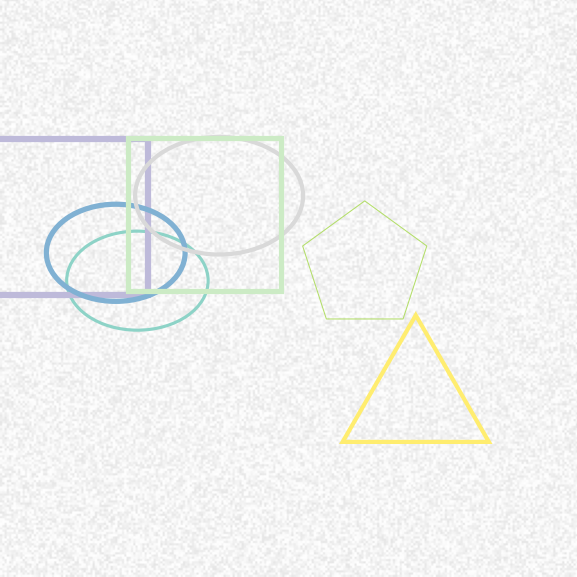[{"shape": "oval", "thickness": 1.5, "radius": 0.61, "center": [0.238, 0.513]}, {"shape": "square", "thickness": 3, "radius": 0.67, "center": [0.122, 0.624]}, {"shape": "oval", "thickness": 2.5, "radius": 0.6, "center": [0.2, 0.561]}, {"shape": "pentagon", "thickness": 0.5, "radius": 0.57, "center": [0.632, 0.538]}, {"shape": "oval", "thickness": 2, "radius": 0.73, "center": [0.379, 0.66]}, {"shape": "square", "thickness": 2.5, "radius": 0.66, "center": [0.354, 0.628]}, {"shape": "triangle", "thickness": 2, "radius": 0.73, "center": [0.72, 0.307]}]